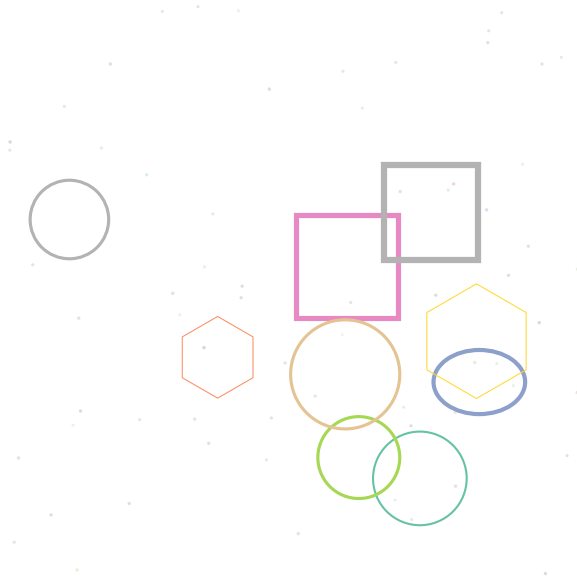[{"shape": "circle", "thickness": 1, "radius": 0.41, "center": [0.727, 0.171]}, {"shape": "hexagon", "thickness": 0.5, "radius": 0.35, "center": [0.377, 0.38]}, {"shape": "oval", "thickness": 2, "radius": 0.4, "center": [0.83, 0.338]}, {"shape": "square", "thickness": 2.5, "radius": 0.44, "center": [0.601, 0.537]}, {"shape": "circle", "thickness": 1.5, "radius": 0.35, "center": [0.621, 0.207]}, {"shape": "hexagon", "thickness": 0.5, "radius": 0.5, "center": [0.825, 0.408]}, {"shape": "circle", "thickness": 1.5, "radius": 0.47, "center": [0.598, 0.351]}, {"shape": "square", "thickness": 3, "radius": 0.41, "center": [0.746, 0.631]}, {"shape": "circle", "thickness": 1.5, "radius": 0.34, "center": [0.12, 0.619]}]